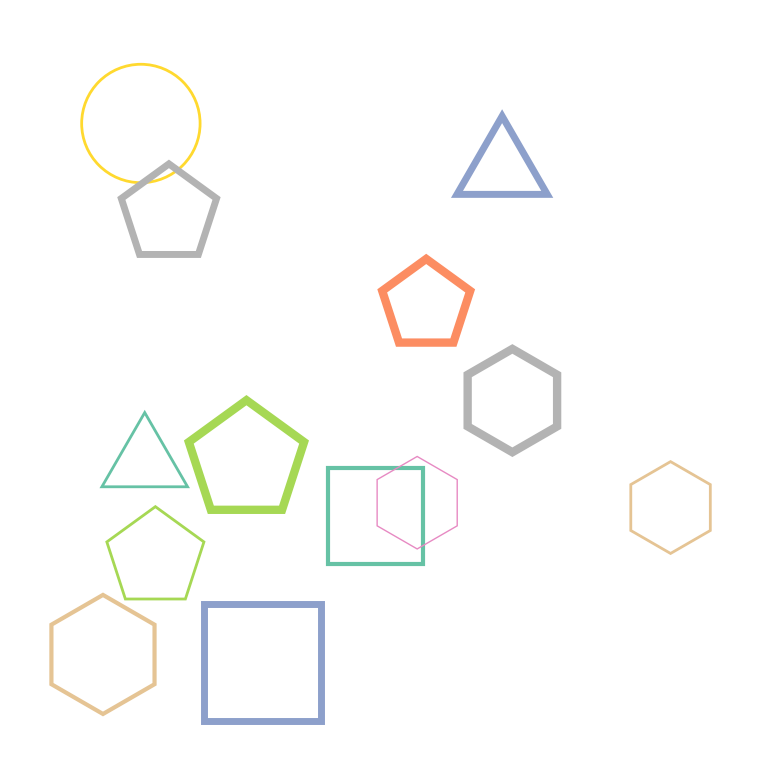[{"shape": "square", "thickness": 1.5, "radius": 0.31, "center": [0.488, 0.33]}, {"shape": "triangle", "thickness": 1, "radius": 0.32, "center": [0.188, 0.4]}, {"shape": "pentagon", "thickness": 3, "radius": 0.3, "center": [0.554, 0.604]}, {"shape": "square", "thickness": 2.5, "radius": 0.38, "center": [0.341, 0.14]}, {"shape": "triangle", "thickness": 2.5, "radius": 0.34, "center": [0.652, 0.781]}, {"shape": "hexagon", "thickness": 0.5, "radius": 0.3, "center": [0.542, 0.347]}, {"shape": "pentagon", "thickness": 1, "radius": 0.33, "center": [0.202, 0.276]}, {"shape": "pentagon", "thickness": 3, "radius": 0.39, "center": [0.32, 0.402]}, {"shape": "circle", "thickness": 1, "radius": 0.38, "center": [0.183, 0.84]}, {"shape": "hexagon", "thickness": 1, "radius": 0.3, "center": [0.871, 0.341]}, {"shape": "hexagon", "thickness": 1.5, "radius": 0.39, "center": [0.134, 0.15]}, {"shape": "hexagon", "thickness": 3, "radius": 0.34, "center": [0.665, 0.48]}, {"shape": "pentagon", "thickness": 2.5, "radius": 0.33, "center": [0.219, 0.722]}]